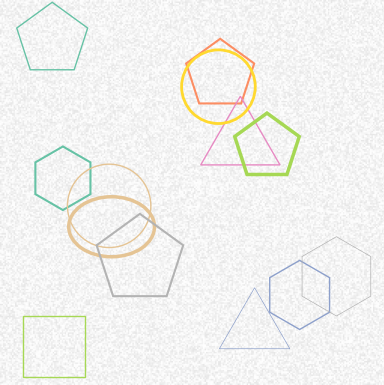[{"shape": "hexagon", "thickness": 1.5, "radius": 0.41, "center": [0.163, 0.537]}, {"shape": "pentagon", "thickness": 1, "radius": 0.48, "center": [0.136, 0.897]}, {"shape": "pentagon", "thickness": 1.5, "radius": 0.46, "center": [0.572, 0.806]}, {"shape": "triangle", "thickness": 0.5, "radius": 0.53, "center": [0.661, 0.147]}, {"shape": "hexagon", "thickness": 1, "radius": 0.45, "center": [0.778, 0.234]}, {"shape": "triangle", "thickness": 1, "radius": 0.59, "center": [0.624, 0.631]}, {"shape": "pentagon", "thickness": 2.5, "radius": 0.44, "center": [0.693, 0.618]}, {"shape": "square", "thickness": 1, "radius": 0.4, "center": [0.14, 0.1]}, {"shape": "circle", "thickness": 2, "radius": 0.48, "center": [0.567, 0.775]}, {"shape": "oval", "thickness": 2.5, "radius": 0.56, "center": [0.29, 0.411]}, {"shape": "circle", "thickness": 1, "radius": 0.54, "center": [0.283, 0.465]}, {"shape": "pentagon", "thickness": 1.5, "radius": 0.59, "center": [0.363, 0.326]}, {"shape": "hexagon", "thickness": 0.5, "radius": 0.51, "center": [0.874, 0.282]}]